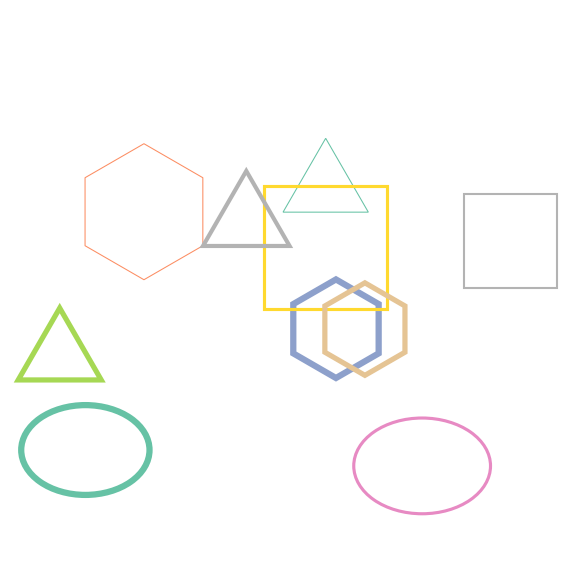[{"shape": "oval", "thickness": 3, "radius": 0.56, "center": [0.148, 0.22]}, {"shape": "triangle", "thickness": 0.5, "radius": 0.43, "center": [0.564, 0.674]}, {"shape": "hexagon", "thickness": 0.5, "radius": 0.59, "center": [0.249, 0.633]}, {"shape": "hexagon", "thickness": 3, "radius": 0.43, "center": [0.582, 0.43]}, {"shape": "oval", "thickness": 1.5, "radius": 0.59, "center": [0.731, 0.192]}, {"shape": "triangle", "thickness": 2.5, "radius": 0.41, "center": [0.103, 0.383]}, {"shape": "square", "thickness": 1.5, "radius": 0.53, "center": [0.563, 0.57]}, {"shape": "hexagon", "thickness": 2.5, "radius": 0.4, "center": [0.632, 0.429]}, {"shape": "square", "thickness": 1, "radius": 0.41, "center": [0.884, 0.581]}, {"shape": "triangle", "thickness": 2, "radius": 0.43, "center": [0.426, 0.616]}]